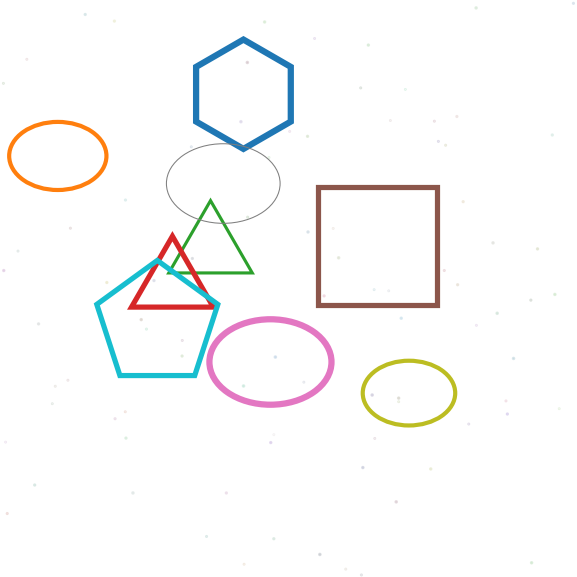[{"shape": "hexagon", "thickness": 3, "radius": 0.47, "center": [0.422, 0.836]}, {"shape": "oval", "thickness": 2, "radius": 0.42, "center": [0.1, 0.729]}, {"shape": "triangle", "thickness": 1.5, "radius": 0.42, "center": [0.365, 0.568]}, {"shape": "triangle", "thickness": 2.5, "radius": 0.41, "center": [0.299, 0.508]}, {"shape": "square", "thickness": 2.5, "radius": 0.51, "center": [0.654, 0.573]}, {"shape": "oval", "thickness": 3, "radius": 0.53, "center": [0.468, 0.372]}, {"shape": "oval", "thickness": 0.5, "radius": 0.49, "center": [0.387, 0.681]}, {"shape": "oval", "thickness": 2, "radius": 0.4, "center": [0.708, 0.318]}, {"shape": "pentagon", "thickness": 2.5, "radius": 0.55, "center": [0.272, 0.438]}]